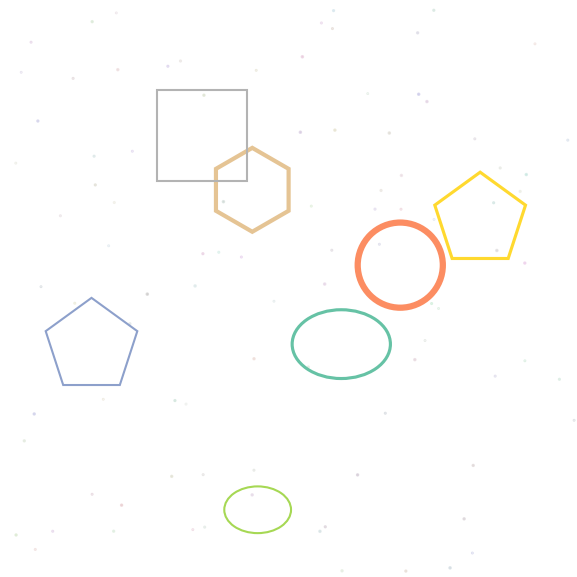[{"shape": "oval", "thickness": 1.5, "radius": 0.43, "center": [0.591, 0.403]}, {"shape": "circle", "thickness": 3, "radius": 0.37, "center": [0.693, 0.54]}, {"shape": "pentagon", "thickness": 1, "radius": 0.42, "center": [0.158, 0.4]}, {"shape": "oval", "thickness": 1, "radius": 0.29, "center": [0.446, 0.116]}, {"shape": "pentagon", "thickness": 1.5, "radius": 0.41, "center": [0.831, 0.618]}, {"shape": "hexagon", "thickness": 2, "radius": 0.36, "center": [0.437, 0.67]}, {"shape": "square", "thickness": 1, "radius": 0.39, "center": [0.349, 0.764]}]